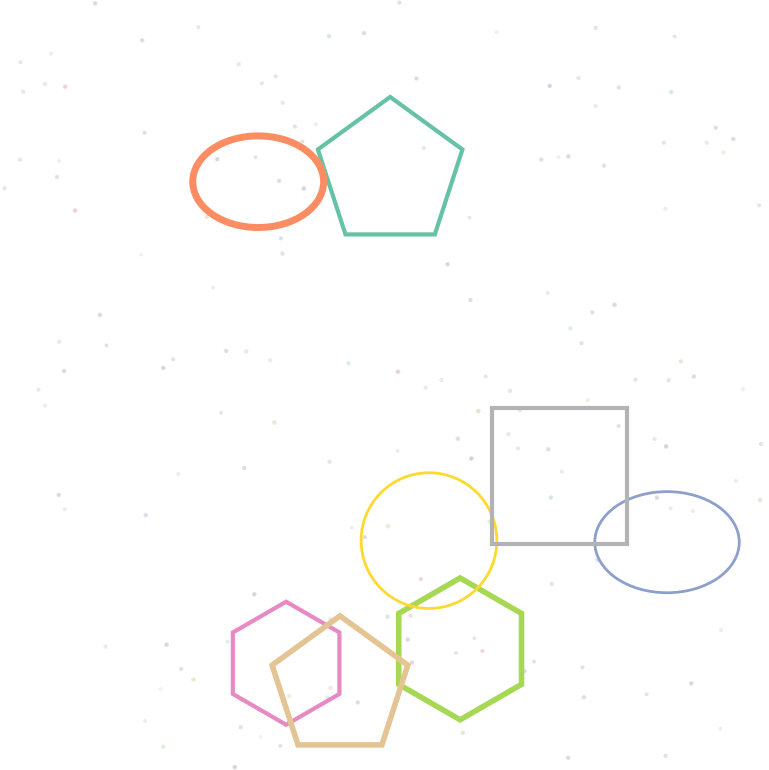[{"shape": "pentagon", "thickness": 1.5, "radius": 0.49, "center": [0.507, 0.775]}, {"shape": "oval", "thickness": 2.5, "radius": 0.42, "center": [0.335, 0.764]}, {"shape": "oval", "thickness": 1, "radius": 0.47, "center": [0.866, 0.296]}, {"shape": "hexagon", "thickness": 1.5, "radius": 0.4, "center": [0.372, 0.139]}, {"shape": "hexagon", "thickness": 2, "radius": 0.46, "center": [0.598, 0.157]}, {"shape": "circle", "thickness": 1, "radius": 0.44, "center": [0.557, 0.298]}, {"shape": "pentagon", "thickness": 2, "radius": 0.46, "center": [0.442, 0.108]}, {"shape": "square", "thickness": 1.5, "radius": 0.44, "center": [0.727, 0.381]}]